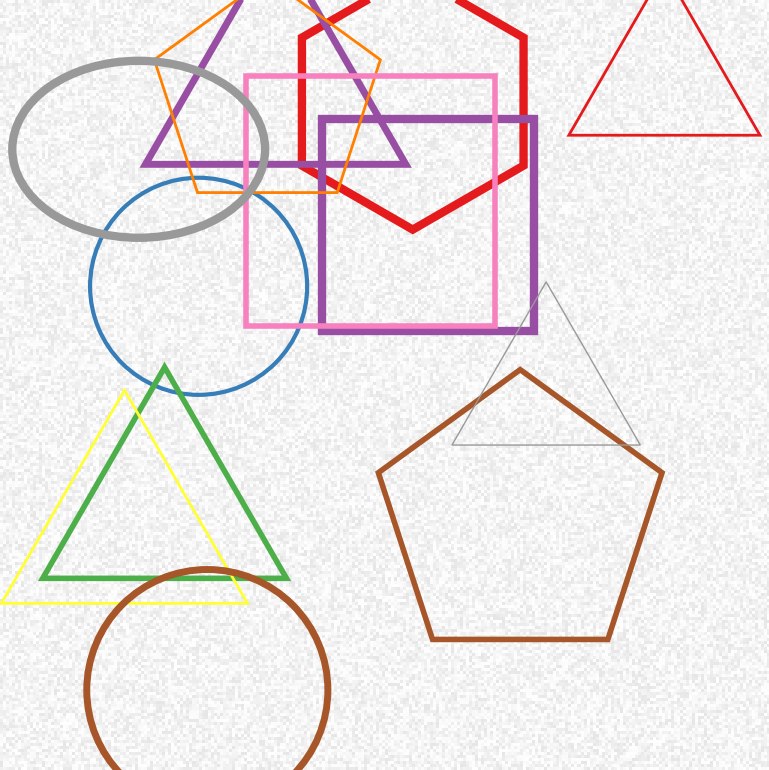[{"shape": "hexagon", "thickness": 3, "radius": 0.83, "center": [0.536, 0.868]}, {"shape": "triangle", "thickness": 1, "radius": 0.72, "center": [0.863, 0.896]}, {"shape": "circle", "thickness": 1.5, "radius": 0.7, "center": [0.258, 0.628]}, {"shape": "triangle", "thickness": 2, "radius": 0.91, "center": [0.214, 0.34]}, {"shape": "square", "thickness": 3, "radius": 0.69, "center": [0.556, 0.708]}, {"shape": "triangle", "thickness": 2.5, "radius": 0.98, "center": [0.358, 0.884]}, {"shape": "pentagon", "thickness": 1, "radius": 0.77, "center": [0.347, 0.875]}, {"shape": "triangle", "thickness": 1, "radius": 0.92, "center": [0.162, 0.309]}, {"shape": "pentagon", "thickness": 2, "radius": 0.97, "center": [0.676, 0.326]}, {"shape": "circle", "thickness": 2.5, "radius": 0.78, "center": [0.269, 0.104]}, {"shape": "square", "thickness": 2, "radius": 0.81, "center": [0.481, 0.739]}, {"shape": "oval", "thickness": 3, "radius": 0.82, "center": [0.18, 0.806]}, {"shape": "triangle", "thickness": 0.5, "radius": 0.71, "center": [0.709, 0.493]}]